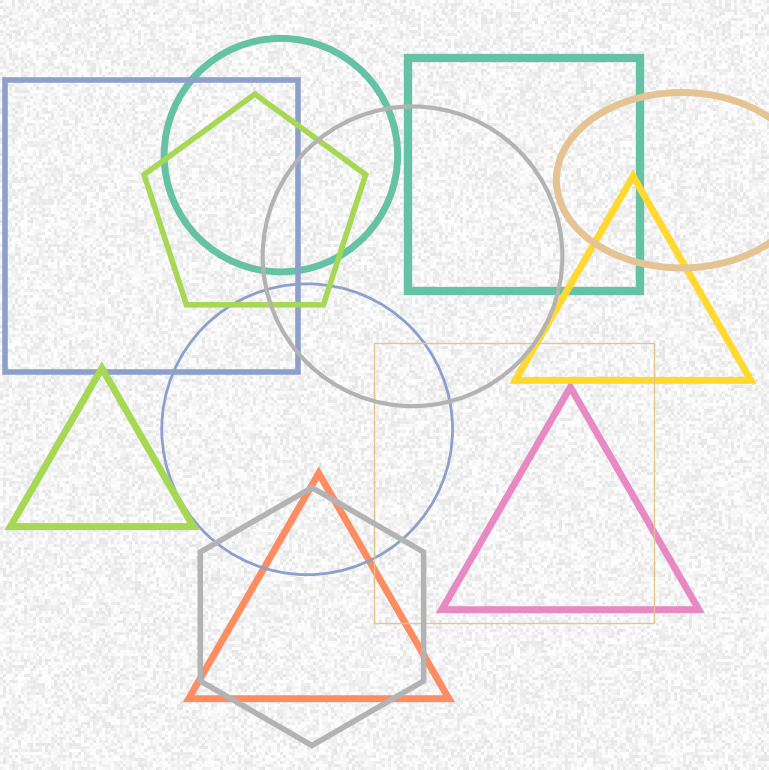[{"shape": "circle", "thickness": 2.5, "radius": 0.76, "center": [0.365, 0.799]}, {"shape": "square", "thickness": 3, "radius": 0.76, "center": [0.681, 0.774]}, {"shape": "triangle", "thickness": 2.5, "radius": 0.98, "center": [0.414, 0.19]}, {"shape": "square", "thickness": 2, "radius": 0.95, "center": [0.197, 0.707]}, {"shape": "circle", "thickness": 1, "radius": 0.94, "center": [0.399, 0.443]}, {"shape": "triangle", "thickness": 2.5, "radius": 0.96, "center": [0.741, 0.305]}, {"shape": "pentagon", "thickness": 2, "radius": 0.76, "center": [0.331, 0.727]}, {"shape": "triangle", "thickness": 2.5, "radius": 0.69, "center": [0.132, 0.385]}, {"shape": "triangle", "thickness": 2.5, "radius": 0.88, "center": [0.822, 0.594]}, {"shape": "square", "thickness": 0.5, "radius": 0.91, "center": [0.667, 0.373]}, {"shape": "oval", "thickness": 2.5, "radius": 0.81, "center": [0.885, 0.766]}, {"shape": "hexagon", "thickness": 2, "radius": 0.84, "center": [0.405, 0.199]}, {"shape": "circle", "thickness": 1.5, "radius": 0.97, "center": [0.536, 0.667]}]